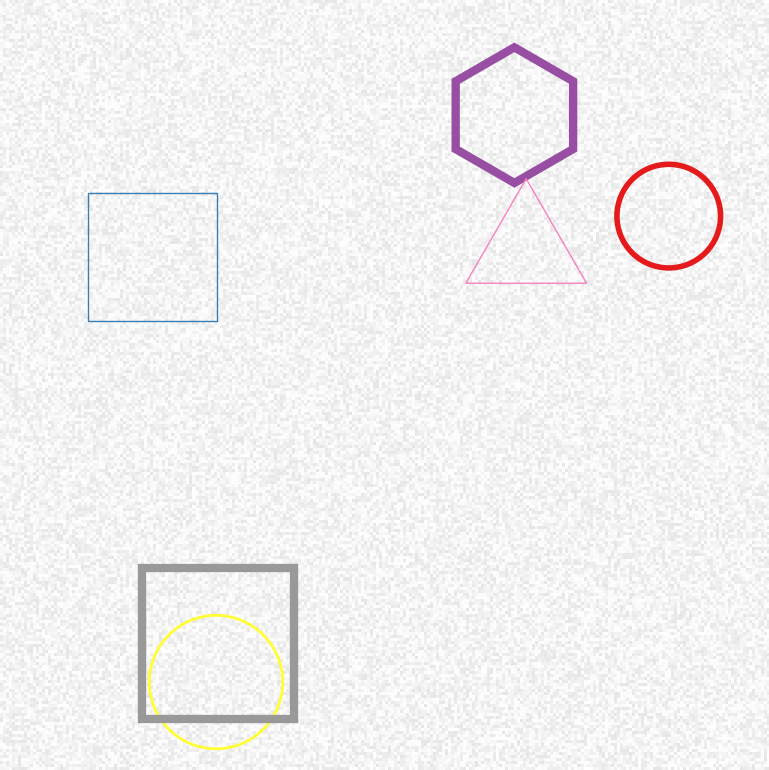[{"shape": "circle", "thickness": 2, "radius": 0.34, "center": [0.868, 0.719]}, {"shape": "square", "thickness": 0.5, "radius": 0.42, "center": [0.198, 0.666]}, {"shape": "hexagon", "thickness": 3, "radius": 0.44, "center": [0.668, 0.85]}, {"shape": "circle", "thickness": 1, "radius": 0.43, "center": [0.281, 0.114]}, {"shape": "triangle", "thickness": 0.5, "radius": 0.45, "center": [0.683, 0.677]}, {"shape": "square", "thickness": 3, "radius": 0.49, "center": [0.283, 0.164]}]